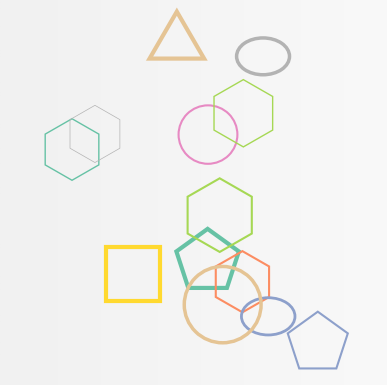[{"shape": "hexagon", "thickness": 1, "radius": 0.4, "center": [0.186, 0.612]}, {"shape": "pentagon", "thickness": 3, "radius": 0.42, "center": [0.536, 0.321]}, {"shape": "hexagon", "thickness": 1.5, "radius": 0.4, "center": [0.626, 0.268]}, {"shape": "oval", "thickness": 2, "radius": 0.35, "center": [0.692, 0.178]}, {"shape": "pentagon", "thickness": 1.5, "radius": 0.41, "center": [0.82, 0.109]}, {"shape": "circle", "thickness": 1.5, "radius": 0.38, "center": [0.537, 0.65]}, {"shape": "hexagon", "thickness": 1, "radius": 0.44, "center": [0.628, 0.706]}, {"shape": "hexagon", "thickness": 1.5, "radius": 0.48, "center": [0.567, 0.441]}, {"shape": "square", "thickness": 3, "radius": 0.35, "center": [0.343, 0.288]}, {"shape": "triangle", "thickness": 3, "radius": 0.41, "center": [0.456, 0.888]}, {"shape": "circle", "thickness": 2.5, "radius": 0.5, "center": [0.575, 0.209]}, {"shape": "hexagon", "thickness": 0.5, "radius": 0.37, "center": [0.245, 0.652]}, {"shape": "oval", "thickness": 2.5, "radius": 0.34, "center": [0.679, 0.854]}]